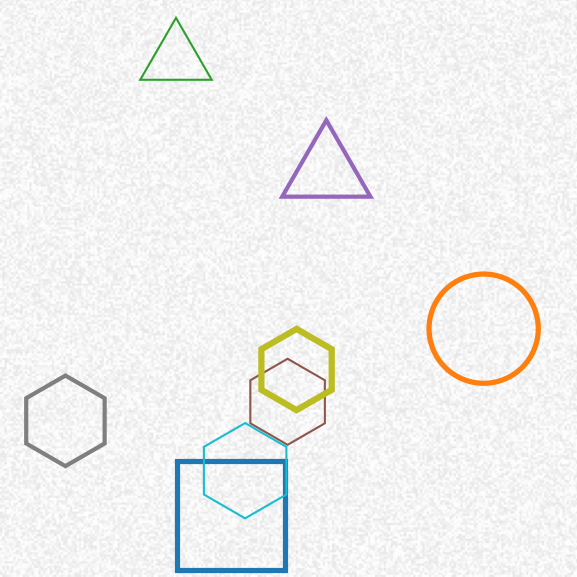[{"shape": "square", "thickness": 2.5, "radius": 0.47, "center": [0.4, 0.106]}, {"shape": "circle", "thickness": 2.5, "radius": 0.47, "center": [0.838, 0.43]}, {"shape": "triangle", "thickness": 1, "radius": 0.36, "center": [0.305, 0.897]}, {"shape": "triangle", "thickness": 2, "radius": 0.44, "center": [0.565, 0.703]}, {"shape": "hexagon", "thickness": 1, "radius": 0.37, "center": [0.498, 0.303]}, {"shape": "hexagon", "thickness": 2, "radius": 0.39, "center": [0.113, 0.27]}, {"shape": "hexagon", "thickness": 3, "radius": 0.35, "center": [0.514, 0.359]}, {"shape": "hexagon", "thickness": 1, "radius": 0.41, "center": [0.424, 0.184]}]